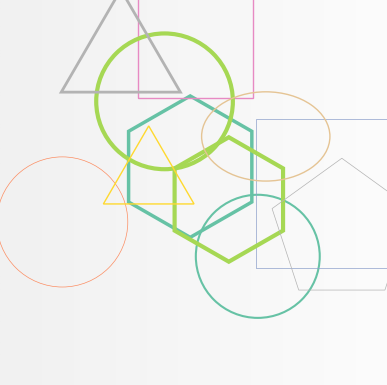[{"shape": "hexagon", "thickness": 2.5, "radius": 0.92, "center": [0.491, 0.567]}, {"shape": "circle", "thickness": 1.5, "radius": 0.8, "center": [0.665, 0.334]}, {"shape": "circle", "thickness": 0.5, "radius": 0.85, "center": [0.161, 0.424]}, {"shape": "square", "thickness": 0.5, "radius": 0.97, "center": [0.854, 0.498]}, {"shape": "square", "thickness": 1, "radius": 0.74, "center": [0.505, 0.893]}, {"shape": "hexagon", "thickness": 3, "radius": 0.81, "center": [0.591, 0.482]}, {"shape": "circle", "thickness": 3, "radius": 0.88, "center": [0.425, 0.737]}, {"shape": "triangle", "thickness": 1, "radius": 0.68, "center": [0.384, 0.538]}, {"shape": "oval", "thickness": 1, "radius": 0.83, "center": [0.686, 0.646]}, {"shape": "pentagon", "thickness": 0.5, "radius": 0.95, "center": [0.882, 0.4]}, {"shape": "triangle", "thickness": 2, "radius": 0.89, "center": [0.312, 0.849]}]